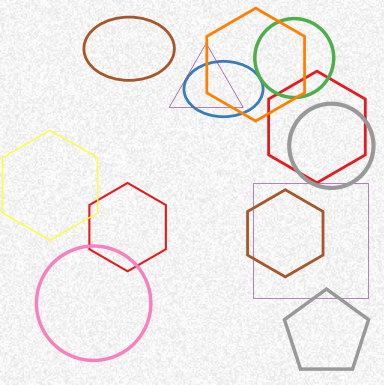[{"shape": "hexagon", "thickness": 1.5, "radius": 0.57, "center": [0.331, 0.41]}, {"shape": "hexagon", "thickness": 2, "radius": 0.72, "center": [0.823, 0.67]}, {"shape": "oval", "thickness": 2, "radius": 0.51, "center": [0.581, 0.769]}, {"shape": "circle", "thickness": 2.5, "radius": 0.51, "center": [0.764, 0.849]}, {"shape": "triangle", "thickness": 0.5, "radius": 0.56, "center": [0.536, 0.776]}, {"shape": "square", "thickness": 0.5, "radius": 0.74, "center": [0.807, 0.375]}, {"shape": "hexagon", "thickness": 2, "radius": 0.73, "center": [0.664, 0.832]}, {"shape": "hexagon", "thickness": 1, "radius": 0.71, "center": [0.13, 0.519]}, {"shape": "hexagon", "thickness": 2, "radius": 0.57, "center": [0.741, 0.394]}, {"shape": "oval", "thickness": 2, "radius": 0.59, "center": [0.335, 0.873]}, {"shape": "circle", "thickness": 2.5, "radius": 0.74, "center": [0.243, 0.212]}, {"shape": "circle", "thickness": 3, "radius": 0.55, "center": [0.861, 0.621]}, {"shape": "pentagon", "thickness": 2.5, "radius": 0.57, "center": [0.848, 0.134]}]